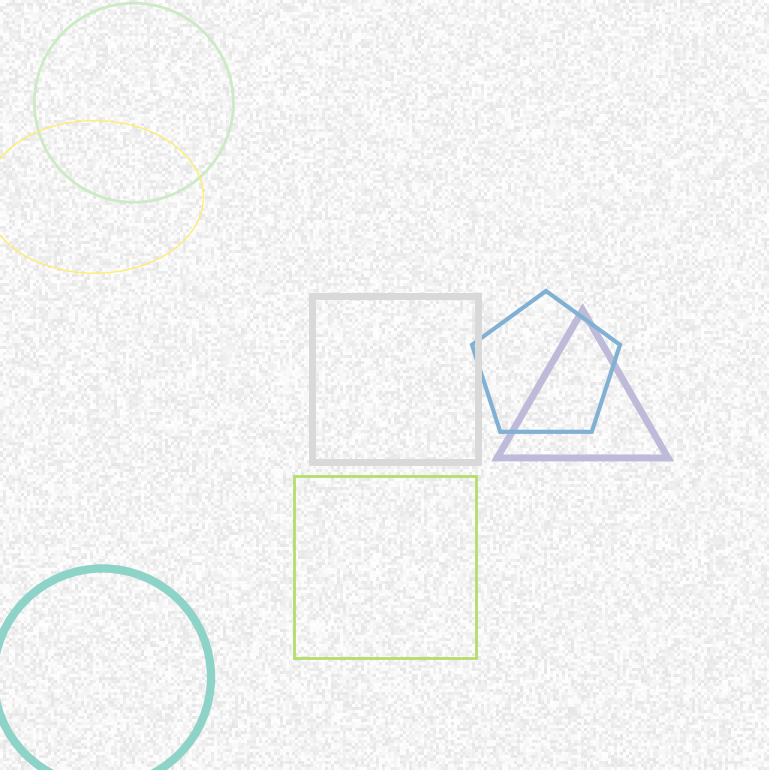[{"shape": "circle", "thickness": 3, "radius": 0.71, "center": [0.133, 0.12]}, {"shape": "triangle", "thickness": 2.5, "radius": 0.64, "center": [0.757, 0.469]}, {"shape": "pentagon", "thickness": 1.5, "radius": 0.51, "center": [0.709, 0.521]}, {"shape": "square", "thickness": 1, "radius": 0.59, "center": [0.5, 0.264]}, {"shape": "square", "thickness": 2.5, "radius": 0.54, "center": [0.513, 0.508]}, {"shape": "circle", "thickness": 1, "radius": 0.65, "center": [0.174, 0.867]}, {"shape": "oval", "thickness": 0.5, "radius": 0.71, "center": [0.123, 0.744]}]